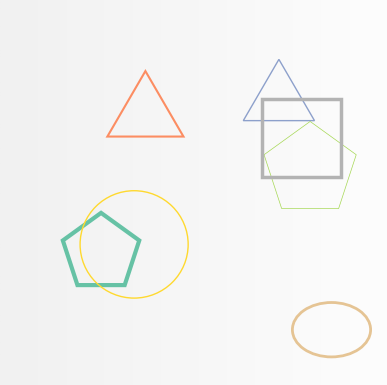[{"shape": "pentagon", "thickness": 3, "radius": 0.52, "center": [0.261, 0.343]}, {"shape": "triangle", "thickness": 1.5, "radius": 0.57, "center": [0.375, 0.702]}, {"shape": "triangle", "thickness": 1, "radius": 0.53, "center": [0.72, 0.74]}, {"shape": "pentagon", "thickness": 0.5, "radius": 0.63, "center": [0.8, 0.559]}, {"shape": "circle", "thickness": 1, "radius": 0.7, "center": [0.346, 0.365]}, {"shape": "oval", "thickness": 2, "radius": 0.5, "center": [0.855, 0.144]}, {"shape": "square", "thickness": 2.5, "radius": 0.51, "center": [0.778, 0.642]}]